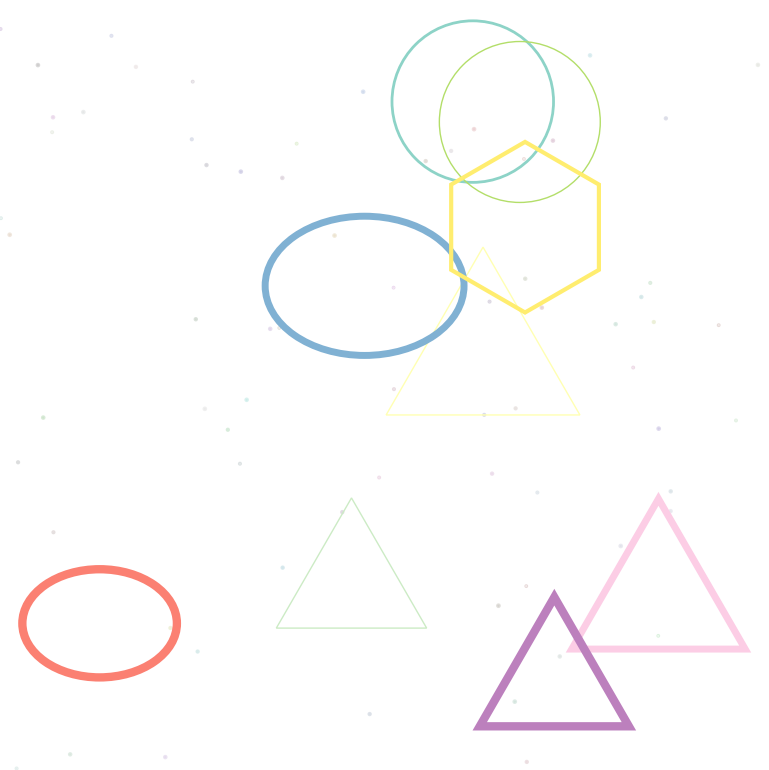[{"shape": "circle", "thickness": 1, "radius": 0.52, "center": [0.614, 0.868]}, {"shape": "triangle", "thickness": 0.5, "radius": 0.73, "center": [0.627, 0.534]}, {"shape": "oval", "thickness": 3, "radius": 0.5, "center": [0.129, 0.19]}, {"shape": "oval", "thickness": 2.5, "radius": 0.65, "center": [0.474, 0.629]}, {"shape": "circle", "thickness": 0.5, "radius": 0.52, "center": [0.675, 0.842]}, {"shape": "triangle", "thickness": 2.5, "radius": 0.65, "center": [0.855, 0.222]}, {"shape": "triangle", "thickness": 3, "radius": 0.56, "center": [0.72, 0.113]}, {"shape": "triangle", "thickness": 0.5, "radius": 0.56, "center": [0.456, 0.241]}, {"shape": "hexagon", "thickness": 1.5, "radius": 0.55, "center": [0.682, 0.705]}]